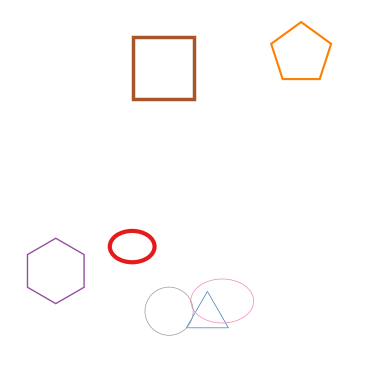[{"shape": "oval", "thickness": 3, "radius": 0.29, "center": [0.343, 0.36]}, {"shape": "triangle", "thickness": 0.5, "radius": 0.32, "center": [0.539, 0.18]}, {"shape": "hexagon", "thickness": 1, "radius": 0.42, "center": [0.145, 0.296]}, {"shape": "pentagon", "thickness": 1.5, "radius": 0.41, "center": [0.782, 0.861]}, {"shape": "square", "thickness": 2.5, "radius": 0.4, "center": [0.425, 0.824]}, {"shape": "oval", "thickness": 0.5, "radius": 0.41, "center": [0.577, 0.218]}, {"shape": "circle", "thickness": 0.5, "radius": 0.31, "center": [0.439, 0.192]}]